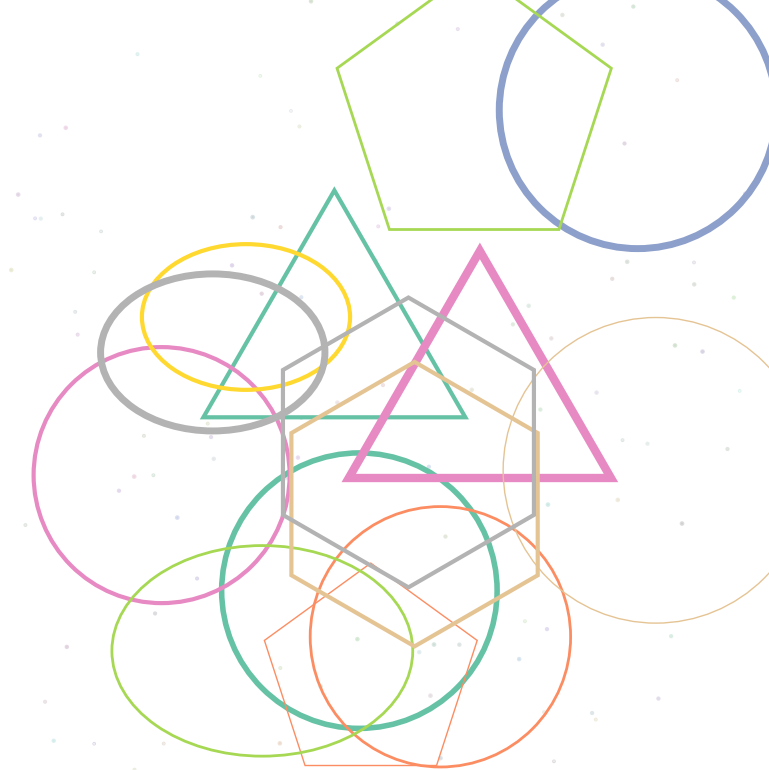[{"shape": "circle", "thickness": 2, "radius": 0.89, "center": [0.467, 0.233]}, {"shape": "triangle", "thickness": 1.5, "radius": 0.98, "center": [0.434, 0.556]}, {"shape": "circle", "thickness": 1, "radius": 0.85, "center": [0.572, 0.173]}, {"shape": "pentagon", "thickness": 0.5, "radius": 0.73, "center": [0.482, 0.123]}, {"shape": "circle", "thickness": 2.5, "radius": 0.9, "center": [0.828, 0.857]}, {"shape": "triangle", "thickness": 3, "radius": 0.98, "center": [0.623, 0.478]}, {"shape": "circle", "thickness": 1.5, "radius": 0.83, "center": [0.21, 0.383]}, {"shape": "pentagon", "thickness": 1, "radius": 0.94, "center": [0.616, 0.853]}, {"shape": "oval", "thickness": 1, "radius": 0.98, "center": [0.341, 0.155]}, {"shape": "oval", "thickness": 1.5, "radius": 0.68, "center": [0.319, 0.588]}, {"shape": "hexagon", "thickness": 1.5, "radius": 0.92, "center": [0.538, 0.345]}, {"shape": "circle", "thickness": 0.5, "radius": 0.99, "center": [0.852, 0.389]}, {"shape": "oval", "thickness": 2.5, "radius": 0.73, "center": [0.276, 0.542]}, {"shape": "hexagon", "thickness": 1.5, "radius": 0.94, "center": [0.53, 0.425]}]